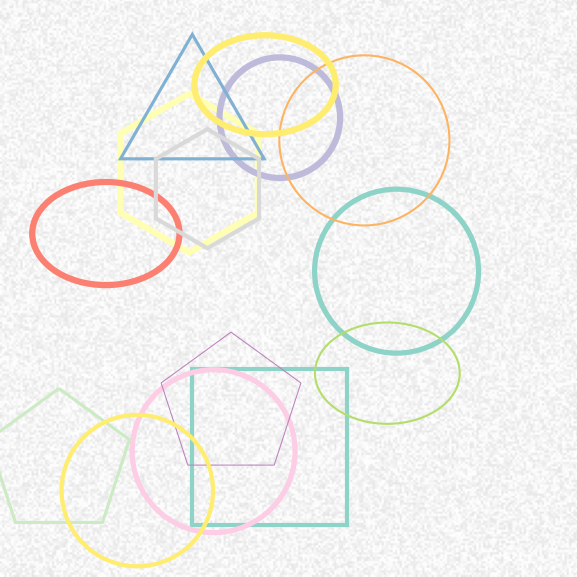[{"shape": "circle", "thickness": 2.5, "radius": 0.71, "center": [0.687, 0.53]}, {"shape": "square", "thickness": 2, "radius": 0.67, "center": [0.467, 0.225]}, {"shape": "hexagon", "thickness": 3, "radius": 0.69, "center": [0.328, 0.699]}, {"shape": "circle", "thickness": 3, "radius": 0.52, "center": [0.485, 0.795]}, {"shape": "oval", "thickness": 3, "radius": 0.64, "center": [0.183, 0.595]}, {"shape": "triangle", "thickness": 1.5, "radius": 0.72, "center": [0.333, 0.796]}, {"shape": "circle", "thickness": 1, "radius": 0.74, "center": [0.631, 0.756]}, {"shape": "oval", "thickness": 1, "radius": 0.63, "center": [0.671, 0.353]}, {"shape": "circle", "thickness": 2.5, "radius": 0.71, "center": [0.37, 0.218]}, {"shape": "hexagon", "thickness": 2, "radius": 0.52, "center": [0.359, 0.672]}, {"shape": "pentagon", "thickness": 0.5, "radius": 0.64, "center": [0.4, 0.297]}, {"shape": "pentagon", "thickness": 1.5, "radius": 0.64, "center": [0.102, 0.198]}, {"shape": "oval", "thickness": 3, "radius": 0.61, "center": [0.459, 0.852]}, {"shape": "circle", "thickness": 2, "radius": 0.66, "center": [0.238, 0.15]}]